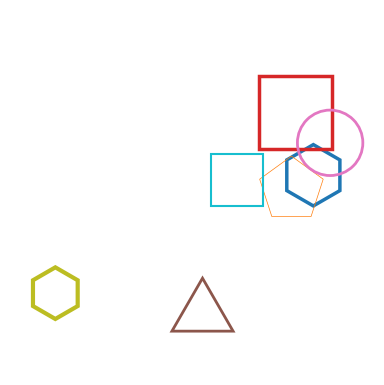[{"shape": "hexagon", "thickness": 2.5, "radius": 0.4, "center": [0.814, 0.545]}, {"shape": "pentagon", "thickness": 0.5, "radius": 0.43, "center": [0.757, 0.508]}, {"shape": "square", "thickness": 2.5, "radius": 0.47, "center": [0.767, 0.707]}, {"shape": "triangle", "thickness": 2, "radius": 0.46, "center": [0.526, 0.186]}, {"shape": "circle", "thickness": 2, "radius": 0.42, "center": [0.857, 0.629]}, {"shape": "hexagon", "thickness": 3, "radius": 0.34, "center": [0.144, 0.239]}, {"shape": "square", "thickness": 1.5, "radius": 0.33, "center": [0.615, 0.532]}]